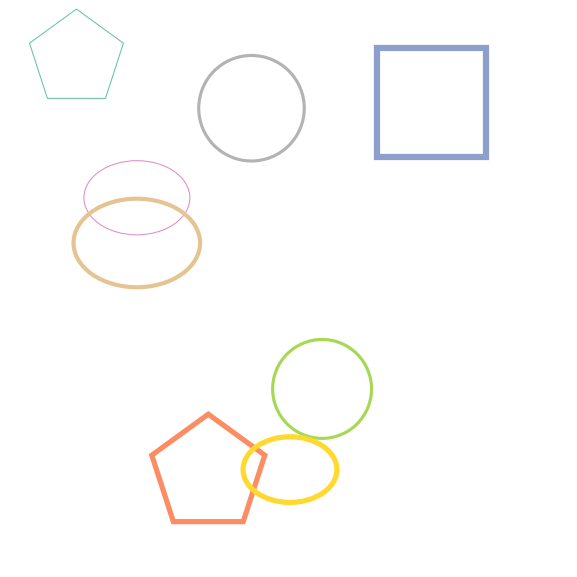[{"shape": "pentagon", "thickness": 0.5, "radius": 0.43, "center": [0.132, 0.898]}, {"shape": "pentagon", "thickness": 2.5, "radius": 0.51, "center": [0.361, 0.179]}, {"shape": "square", "thickness": 3, "radius": 0.47, "center": [0.747, 0.822]}, {"shape": "oval", "thickness": 0.5, "radius": 0.46, "center": [0.237, 0.657]}, {"shape": "circle", "thickness": 1.5, "radius": 0.43, "center": [0.558, 0.326]}, {"shape": "oval", "thickness": 2.5, "radius": 0.41, "center": [0.502, 0.186]}, {"shape": "oval", "thickness": 2, "radius": 0.55, "center": [0.237, 0.578]}, {"shape": "circle", "thickness": 1.5, "radius": 0.46, "center": [0.435, 0.812]}]